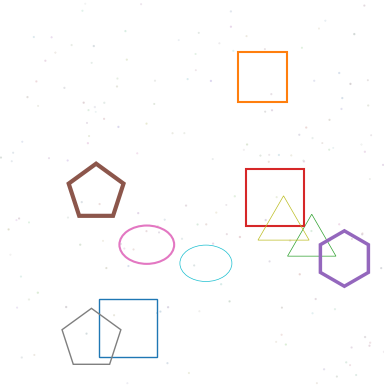[{"shape": "square", "thickness": 1, "radius": 0.38, "center": [0.332, 0.147]}, {"shape": "square", "thickness": 1.5, "radius": 0.32, "center": [0.681, 0.8]}, {"shape": "triangle", "thickness": 0.5, "radius": 0.36, "center": [0.81, 0.371]}, {"shape": "square", "thickness": 1.5, "radius": 0.38, "center": [0.714, 0.487]}, {"shape": "hexagon", "thickness": 2.5, "radius": 0.36, "center": [0.895, 0.328]}, {"shape": "pentagon", "thickness": 3, "radius": 0.37, "center": [0.25, 0.5]}, {"shape": "oval", "thickness": 1.5, "radius": 0.36, "center": [0.381, 0.364]}, {"shape": "pentagon", "thickness": 1, "radius": 0.4, "center": [0.238, 0.119]}, {"shape": "triangle", "thickness": 0.5, "radius": 0.38, "center": [0.736, 0.415]}, {"shape": "oval", "thickness": 0.5, "radius": 0.34, "center": [0.535, 0.316]}]